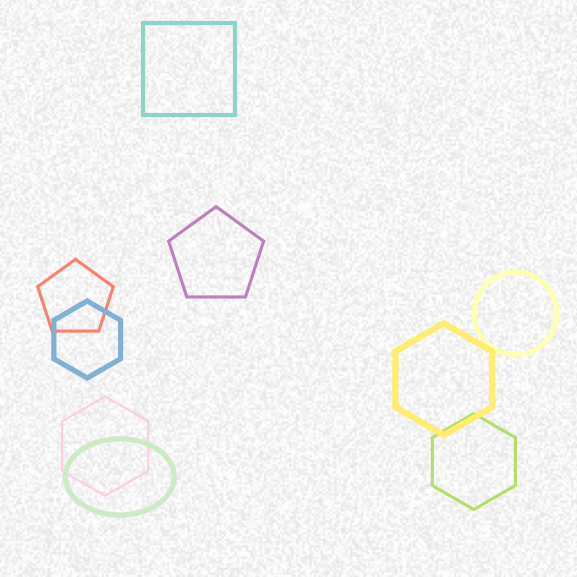[{"shape": "square", "thickness": 2, "radius": 0.4, "center": [0.327, 0.879]}, {"shape": "circle", "thickness": 2.5, "radius": 0.36, "center": [0.893, 0.457]}, {"shape": "pentagon", "thickness": 1.5, "radius": 0.34, "center": [0.131, 0.481]}, {"shape": "hexagon", "thickness": 2.5, "radius": 0.33, "center": [0.151, 0.411]}, {"shape": "hexagon", "thickness": 1.5, "radius": 0.42, "center": [0.821, 0.2]}, {"shape": "hexagon", "thickness": 1, "radius": 0.43, "center": [0.182, 0.227]}, {"shape": "pentagon", "thickness": 1.5, "radius": 0.43, "center": [0.374, 0.555]}, {"shape": "oval", "thickness": 2.5, "radius": 0.47, "center": [0.207, 0.173]}, {"shape": "hexagon", "thickness": 3, "radius": 0.48, "center": [0.768, 0.342]}]